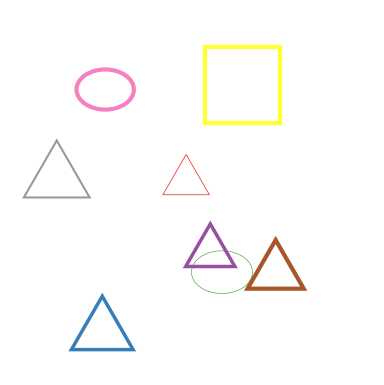[{"shape": "triangle", "thickness": 0.5, "radius": 0.35, "center": [0.483, 0.529]}, {"shape": "triangle", "thickness": 2.5, "radius": 0.46, "center": [0.266, 0.138]}, {"shape": "oval", "thickness": 0.5, "radius": 0.4, "center": [0.576, 0.293]}, {"shape": "triangle", "thickness": 2.5, "radius": 0.37, "center": [0.546, 0.345]}, {"shape": "square", "thickness": 3, "radius": 0.49, "center": [0.631, 0.779]}, {"shape": "triangle", "thickness": 3, "radius": 0.42, "center": [0.716, 0.292]}, {"shape": "oval", "thickness": 3, "radius": 0.37, "center": [0.273, 0.767]}, {"shape": "triangle", "thickness": 1.5, "radius": 0.49, "center": [0.147, 0.536]}]